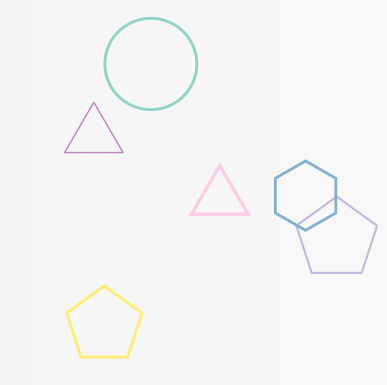[{"shape": "circle", "thickness": 2, "radius": 0.59, "center": [0.389, 0.834]}, {"shape": "pentagon", "thickness": 1.5, "radius": 0.55, "center": [0.869, 0.38]}, {"shape": "hexagon", "thickness": 2, "radius": 0.45, "center": [0.789, 0.492]}, {"shape": "triangle", "thickness": 2.5, "radius": 0.42, "center": [0.567, 0.486]}, {"shape": "triangle", "thickness": 1, "radius": 0.44, "center": [0.242, 0.647]}, {"shape": "pentagon", "thickness": 2, "radius": 0.51, "center": [0.269, 0.155]}]